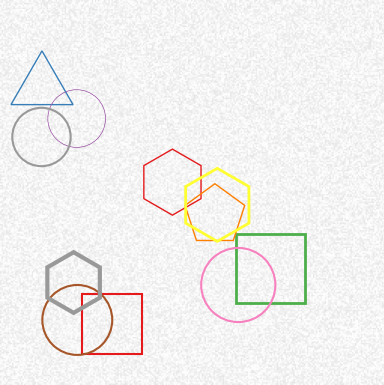[{"shape": "hexagon", "thickness": 1, "radius": 0.43, "center": [0.448, 0.527]}, {"shape": "square", "thickness": 1.5, "radius": 0.39, "center": [0.292, 0.158]}, {"shape": "triangle", "thickness": 1, "radius": 0.47, "center": [0.109, 0.775]}, {"shape": "square", "thickness": 2, "radius": 0.45, "center": [0.702, 0.303]}, {"shape": "circle", "thickness": 0.5, "radius": 0.37, "center": [0.199, 0.692]}, {"shape": "pentagon", "thickness": 1, "radius": 0.41, "center": [0.558, 0.441]}, {"shape": "hexagon", "thickness": 2, "radius": 0.47, "center": [0.564, 0.468]}, {"shape": "circle", "thickness": 1.5, "radius": 0.45, "center": [0.201, 0.169]}, {"shape": "circle", "thickness": 1.5, "radius": 0.48, "center": [0.619, 0.26]}, {"shape": "hexagon", "thickness": 3, "radius": 0.39, "center": [0.191, 0.266]}, {"shape": "circle", "thickness": 1.5, "radius": 0.38, "center": [0.108, 0.644]}]